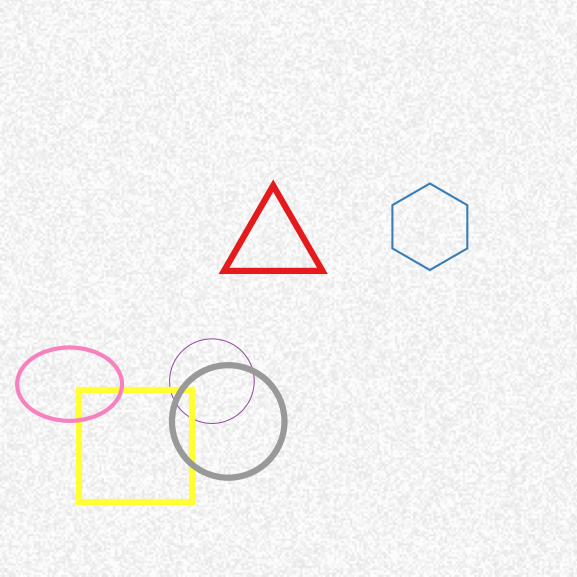[{"shape": "triangle", "thickness": 3, "radius": 0.49, "center": [0.473, 0.579]}, {"shape": "hexagon", "thickness": 1, "radius": 0.37, "center": [0.744, 0.606]}, {"shape": "circle", "thickness": 0.5, "radius": 0.37, "center": [0.367, 0.339]}, {"shape": "square", "thickness": 3, "radius": 0.49, "center": [0.235, 0.227]}, {"shape": "oval", "thickness": 2, "radius": 0.45, "center": [0.12, 0.334]}, {"shape": "circle", "thickness": 3, "radius": 0.49, "center": [0.395, 0.269]}]